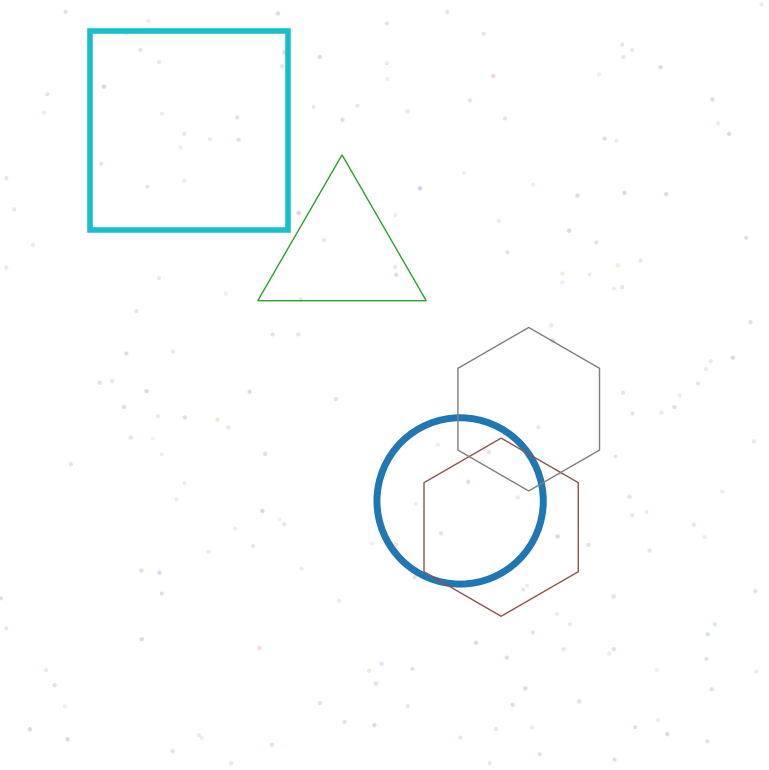[{"shape": "circle", "thickness": 2.5, "radius": 0.54, "center": [0.598, 0.349]}, {"shape": "triangle", "thickness": 0.5, "radius": 0.63, "center": [0.444, 0.673]}, {"shape": "hexagon", "thickness": 0.5, "radius": 0.58, "center": [0.651, 0.315]}, {"shape": "hexagon", "thickness": 0.5, "radius": 0.53, "center": [0.687, 0.469]}, {"shape": "square", "thickness": 2, "radius": 0.64, "center": [0.245, 0.831]}]